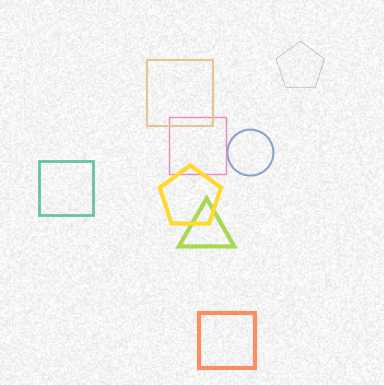[{"shape": "square", "thickness": 2, "radius": 0.35, "center": [0.171, 0.511]}, {"shape": "square", "thickness": 3, "radius": 0.36, "center": [0.589, 0.116]}, {"shape": "circle", "thickness": 1.5, "radius": 0.3, "center": [0.65, 0.604]}, {"shape": "square", "thickness": 1, "radius": 0.37, "center": [0.513, 0.623]}, {"shape": "triangle", "thickness": 3, "radius": 0.42, "center": [0.537, 0.402]}, {"shape": "pentagon", "thickness": 3, "radius": 0.42, "center": [0.494, 0.487]}, {"shape": "square", "thickness": 1.5, "radius": 0.43, "center": [0.468, 0.757]}, {"shape": "pentagon", "thickness": 0.5, "radius": 0.33, "center": [0.78, 0.827]}]